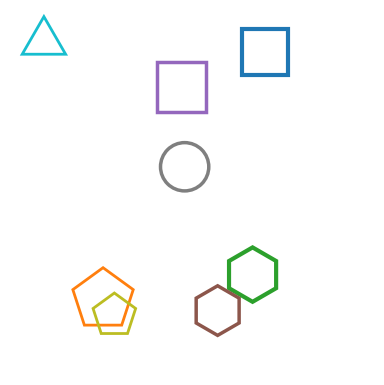[{"shape": "square", "thickness": 3, "radius": 0.3, "center": [0.689, 0.864]}, {"shape": "pentagon", "thickness": 2, "radius": 0.41, "center": [0.268, 0.222]}, {"shape": "hexagon", "thickness": 3, "radius": 0.35, "center": [0.656, 0.287]}, {"shape": "square", "thickness": 2.5, "radius": 0.32, "center": [0.471, 0.774]}, {"shape": "hexagon", "thickness": 2.5, "radius": 0.32, "center": [0.565, 0.193]}, {"shape": "circle", "thickness": 2.5, "radius": 0.31, "center": [0.48, 0.567]}, {"shape": "pentagon", "thickness": 2, "radius": 0.29, "center": [0.297, 0.181]}, {"shape": "triangle", "thickness": 2, "radius": 0.33, "center": [0.114, 0.892]}]